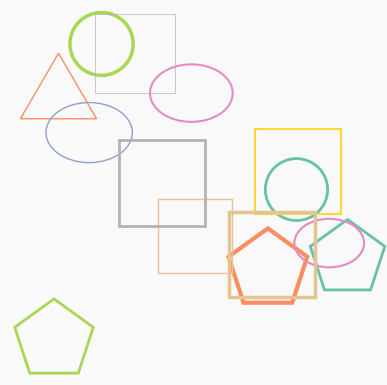[{"shape": "circle", "thickness": 2, "radius": 0.4, "center": [0.765, 0.508]}, {"shape": "pentagon", "thickness": 2, "radius": 0.51, "center": [0.897, 0.329]}, {"shape": "triangle", "thickness": 1, "radius": 0.57, "center": [0.151, 0.748]}, {"shape": "pentagon", "thickness": 3, "radius": 0.53, "center": [0.691, 0.3]}, {"shape": "oval", "thickness": 1, "radius": 0.56, "center": [0.23, 0.656]}, {"shape": "oval", "thickness": 1.5, "radius": 0.53, "center": [0.494, 0.758]}, {"shape": "oval", "thickness": 1.5, "radius": 0.45, "center": [0.85, 0.369]}, {"shape": "pentagon", "thickness": 2, "radius": 0.53, "center": [0.139, 0.117]}, {"shape": "circle", "thickness": 2.5, "radius": 0.41, "center": [0.262, 0.886]}, {"shape": "square", "thickness": 1.5, "radius": 0.55, "center": [0.77, 0.555]}, {"shape": "square", "thickness": 2.5, "radius": 0.55, "center": [0.702, 0.339]}, {"shape": "square", "thickness": 1, "radius": 0.48, "center": [0.504, 0.387]}, {"shape": "square", "thickness": 2, "radius": 0.56, "center": [0.418, 0.524]}, {"shape": "square", "thickness": 0.5, "radius": 0.52, "center": [0.349, 0.86]}]